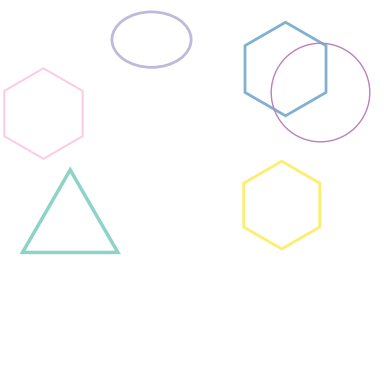[{"shape": "triangle", "thickness": 2.5, "radius": 0.71, "center": [0.182, 0.416]}, {"shape": "oval", "thickness": 2, "radius": 0.51, "center": [0.394, 0.897]}, {"shape": "hexagon", "thickness": 2, "radius": 0.61, "center": [0.742, 0.821]}, {"shape": "hexagon", "thickness": 1.5, "radius": 0.59, "center": [0.113, 0.705]}, {"shape": "circle", "thickness": 1, "radius": 0.64, "center": [0.832, 0.76]}, {"shape": "hexagon", "thickness": 2, "radius": 0.57, "center": [0.732, 0.467]}]